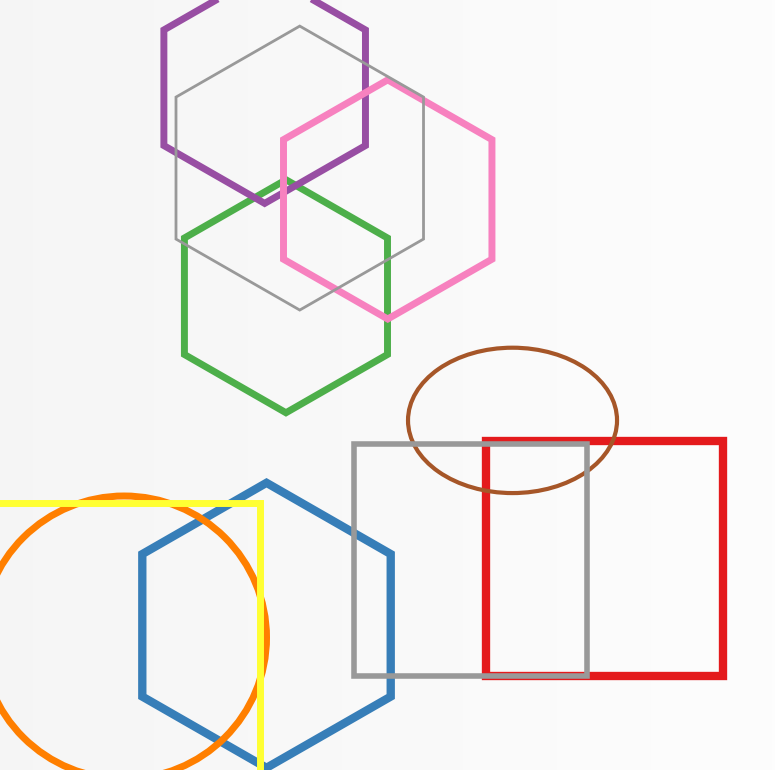[{"shape": "square", "thickness": 3, "radius": 0.77, "center": [0.78, 0.275]}, {"shape": "hexagon", "thickness": 3, "radius": 0.93, "center": [0.344, 0.188]}, {"shape": "hexagon", "thickness": 2.5, "radius": 0.76, "center": [0.369, 0.615]}, {"shape": "hexagon", "thickness": 2.5, "radius": 0.75, "center": [0.342, 0.886]}, {"shape": "circle", "thickness": 2.5, "radius": 0.92, "center": [0.16, 0.172]}, {"shape": "square", "thickness": 2.5, "radius": 0.94, "center": [0.147, 0.159]}, {"shape": "oval", "thickness": 1.5, "radius": 0.67, "center": [0.661, 0.454]}, {"shape": "hexagon", "thickness": 2.5, "radius": 0.78, "center": [0.5, 0.741]}, {"shape": "hexagon", "thickness": 1, "radius": 0.92, "center": [0.387, 0.782]}, {"shape": "square", "thickness": 2, "radius": 0.75, "center": [0.607, 0.273]}]